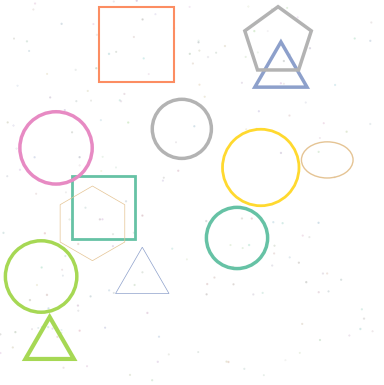[{"shape": "square", "thickness": 2, "radius": 0.41, "center": [0.268, 0.461]}, {"shape": "circle", "thickness": 2.5, "radius": 0.4, "center": [0.616, 0.382]}, {"shape": "square", "thickness": 1.5, "radius": 0.49, "center": [0.354, 0.885]}, {"shape": "triangle", "thickness": 0.5, "radius": 0.4, "center": [0.37, 0.278]}, {"shape": "triangle", "thickness": 2.5, "radius": 0.39, "center": [0.73, 0.813]}, {"shape": "circle", "thickness": 2.5, "radius": 0.47, "center": [0.146, 0.616]}, {"shape": "circle", "thickness": 2.5, "radius": 0.46, "center": [0.107, 0.282]}, {"shape": "triangle", "thickness": 3, "radius": 0.36, "center": [0.129, 0.104]}, {"shape": "circle", "thickness": 2, "radius": 0.5, "center": [0.677, 0.565]}, {"shape": "oval", "thickness": 1, "radius": 0.34, "center": [0.85, 0.585]}, {"shape": "hexagon", "thickness": 0.5, "radius": 0.48, "center": [0.24, 0.42]}, {"shape": "pentagon", "thickness": 2.5, "radius": 0.45, "center": [0.722, 0.892]}, {"shape": "circle", "thickness": 2.5, "radius": 0.38, "center": [0.472, 0.665]}]